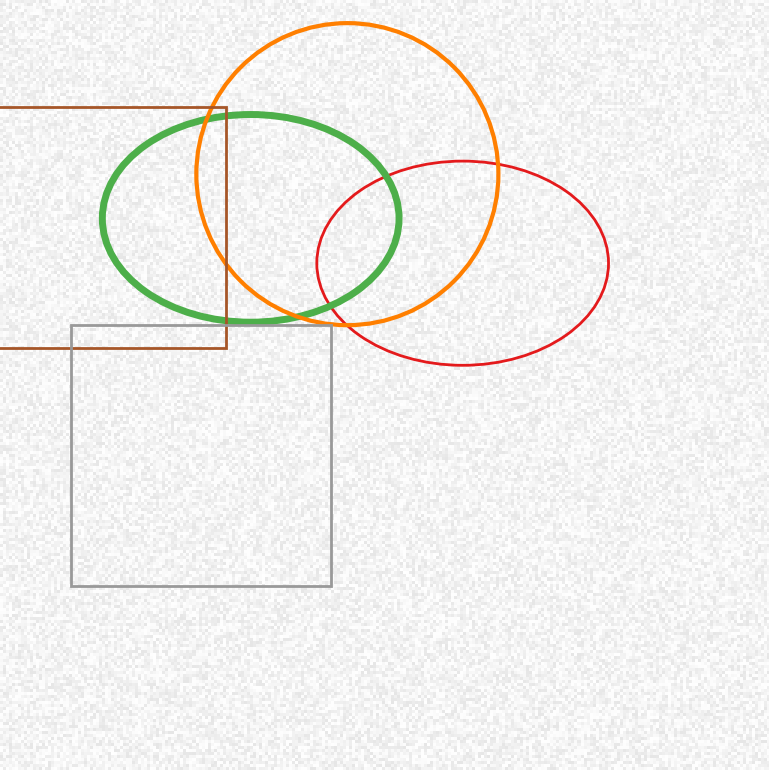[{"shape": "oval", "thickness": 1, "radius": 0.95, "center": [0.601, 0.658]}, {"shape": "oval", "thickness": 2.5, "radius": 0.96, "center": [0.326, 0.716]}, {"shape": "circle", "thickness": 1.5, "radius": 0.98, "center": [0.451, 0.774]}, {"shape": "square", "thickness": 1, "radius": 0.78, "center": [0.137, 0.704]}, {"shape": "square", "thickness": 1, "radius": 0.85, "center": [0.261, 0.409]}]